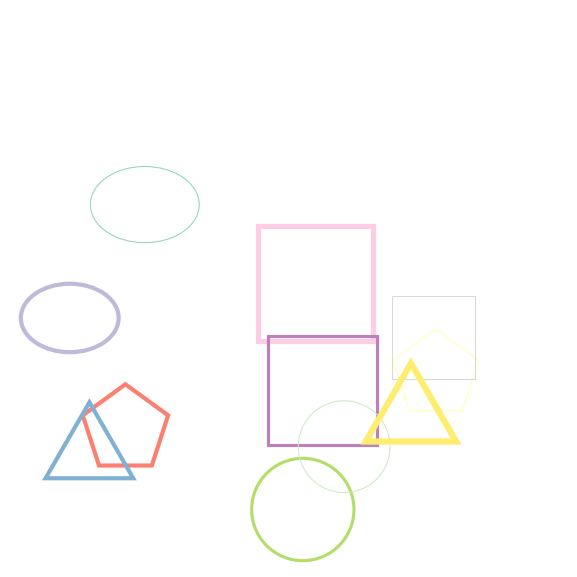[{"shape": "oval", "thickness": 0.5, "radius": 0.47, "center": [0.251, 0.645]}, {"shape": "pentagon", "thickness": 0.5, "radius": 0.39, "center": [0.755, 0.351]}, {"shape": "oval", "thickness": 2, "radius": 0.42, "center": [0.121, 0.449]}, {"shape": "pentagon", "thickness": 2, "radius": 0.39, "center": [0.217, 0.256]}, {"shape": "triangle", "thickness": 2, "radius": 0.44, "center": [0.155, 0.215]}, {"shape": "circle", "thickness": 1.5, "radius": 0.44, "center": [0.524, 0.117]}, {"shape": "square", "thickness": 2.5, "radius": 0.5, "center": [0.547, 0.509]}, {"shape": "square", "thickness": 0.5, "radius": 0.36, "center": [0.751, 0.415]}, {"shape": "square", "thickness": 1.5, "radius": 0.47, "center": [0.558, 0.323]}, {"shape": "circle", "thickness": 0.5, "radius": 0.4, "center": [0.596, 0.226]}, {"shape": "triangle", "thickness": 3, "radius": 0.45, "center": [0.712, 0.28]}]